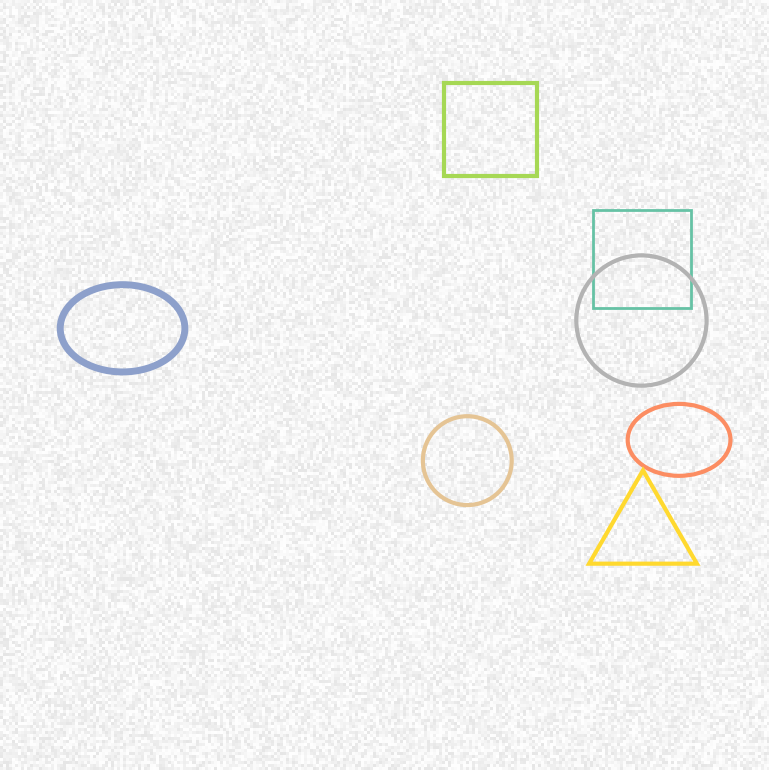[{"shape": "square", "thickness": 1, "radius": 0.32, "center": [0.834, 0.664]}, {"shape": "oval", "thickness": 1.5, "radius": 0.33, "center": [0.882, 0.429]}, {"shape": "oval", "thickness": 2.5, "radius": 0.4, "center": [0.159, 0.574]}, {"shape": "square", "thickness": 1.5, "radius": 0.3, "center": [0.638, 0.831]}, {"shape": "triangle", "thickness": 1.5, "radius": 0.4, "center": [0.835, 0.308]}, {"shape": "circle", "thickness": 1.5, "radius": 0.29, "center": [0.607, 0.402]}, {"shape": "circle", "thickness": 1.5, "radius": 0.42, "center": [0.833, 0.584]}]